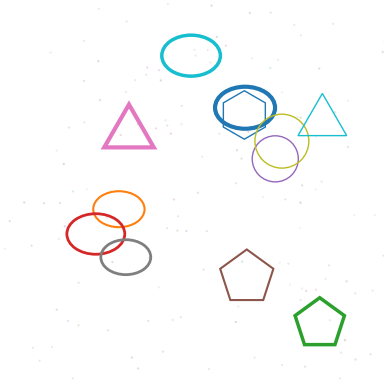[{"shape": "oval", "thickness": 3, "radius": 0.39, "center": [0.636, 0.72]}, {"shape": "hexagon", "thickness": 1, "radius": 0.31, "center": [0.635, 0.701]}, {"shape": "oval", "thickness": 1.5, "radius": 0.33, "center": [0.309, 0.457]}, {"shape": "pentagon", "thickness": 2.5, "radius": 0.34, "center": [0.83, 0.159]}, {"shape": "oval", "thickness": 2, "radius": 0.38, "center": [0.249, 0.392]}, {"shape": "circle", "thickness": 1, "radius": 0.3, "center": [0.715, 0.587]}, {"shape": "pentagon", "thickness": 1.5, "radius": 0.36, "center": [0.641, 0.279]}, {"shape": "triangle", "thickness": 3, "radius": 0.37, "center": [0.335, 0.654]}, {"shape": "oval", "thickness": 2, "radius": 0.32, "center": [0.327, 0.332]}, {"shape": "circle", "thickness": 1, "radius": 0.35, "center": [0.732, 0.633]}, {"shape": "oval", "thickness": 2.5, "radius": 0.38, "center": [0.496, 0.855]}, {"shape": "triangle", "thickness": 1, "radius": 0.37, "center": [0.837, 0.684]}]